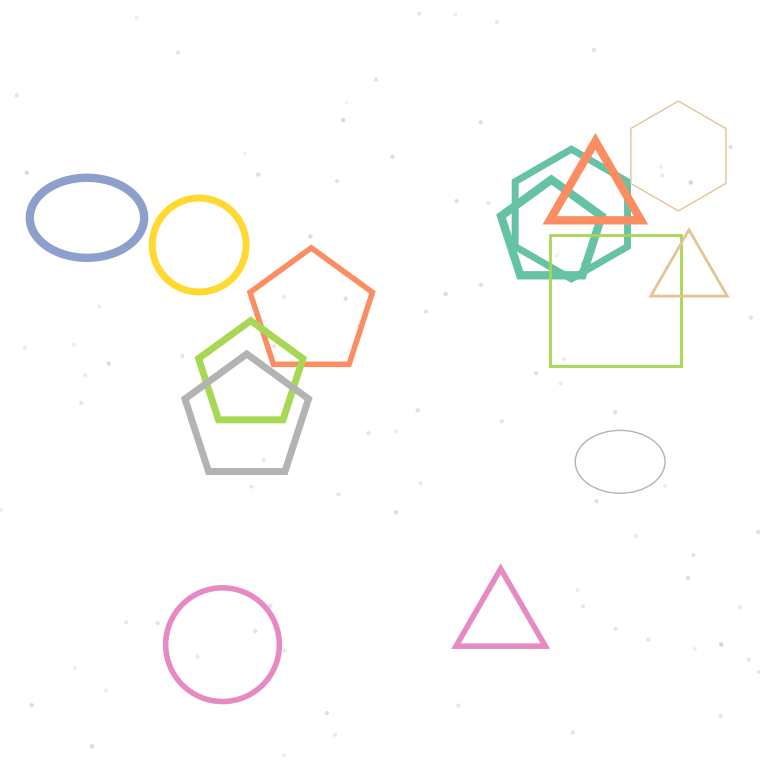[{"shape": "pentagon", "thickness": 3, "radius": 0.34, "center": [0.716, 0.698]}, {"shape": "hexagon", "thickness": 2.5, "radius": 0.42, "center": [0.742, 0.722]}, {"shape": "triangle", "thickness": 3, "radius": 0.34, "center": [0.773, 0.748]}, {"shape": "pentagon", "thickness": 2, "radius": 0.42, "center": [0.404, 0.594]}, {"shape": "oval", "thickness": 3, "radius": 0.37, "center": [0.113, 0.717]}, {"shape": "circle", "thickness": 2, "radius": 0.37, "center": [0.289, 0.163]}, {"shape": "triangle", "thickness": 2, "radius": 0.33, "center": [0.65, 0.194]}, {"shape": "square", "thickness": 1, "radius": 0.43, "center": [0.799, 0.609]}, {"shape": "pentagon", "thickness": 2.5, "radius": 0.36, "center": [0.326, 0.512]}, {"shape": "circle", "thickness": 2.5, "radius": 0.3, "center": [0.259, 0.682]}, {"shape": "triangle", "thickness": 1, "radius": 0.29, "center": [0.895, 0.644]}, {"shape": "hexagon", "thickness": 0.5, "radius": 0.36, "center": [0.881, 0.797]}, {"shape": "oval", "thickness": 0.5, "radius": 0.29, "center": [0.805, 0.4]}, {"shape": "pentagon", "thickness": 2.5, "radius": 0.42, "center": [0.32, 0.456]}]